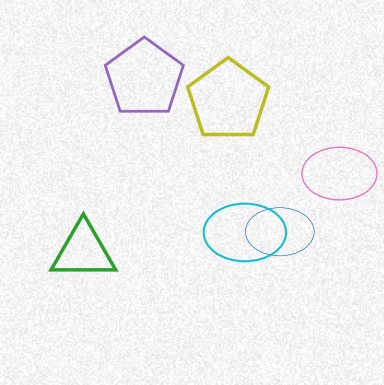[{"shape": "oval", "thickness": 0.5, "radius": 0.45, "center": [0.727, 0.398]}, {"shape": "triangle", "thickness": 2.5, "radius": 0.48, "center": [0.217, 0.348]}, {"shape": "pentagon", "thickness": 2, "radius": 0.53, "center": [0.375, 0.797]}, {"shape": "oval", "thickness": 1, "radius": 0.49, "center": [0.882, 0.549]}, {"shape": "pentagon", "thickness": 2.5, "radius": 0.55, "center": [0.593, 0.74]}, {"shape": "oval", "thickness": 1.5, "radius": 0.53, "center": [0.636, 0.396]}]